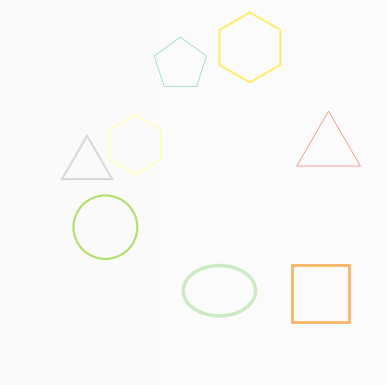[{"shape": "pentagon", "thickness": 0.5, "radius": 0.36, "center": [0.466, 0.832]}, {"shape": "hexagon", "thickness": 1, "radius": 0.39, "center": [0.349, 0.624]}, {"shape": "triangle", "thickness": 0.5, "radius": 0.47, "center": [0.848, 0.616]}, {"shape": "square", "thickness": 2, "radius": 0.37, "center": [0.827, 0.237]}, {"shape": "circle", "thickness": 1.5, "radius": 0.41, "center": [0.272, 0.41]}, {"shape": "triangle", "thickness": 1.5, "radius": 0.37, "center": [0.225, 0.572]}, {"shape": "oval", "thickness": 2.5, "radius": 0.47, "center": [0.566, 0.245]}, {"shape": "hexagon", "thickness": 1.5, "radius": 0.45, "center": [0.645, 0.877]}]